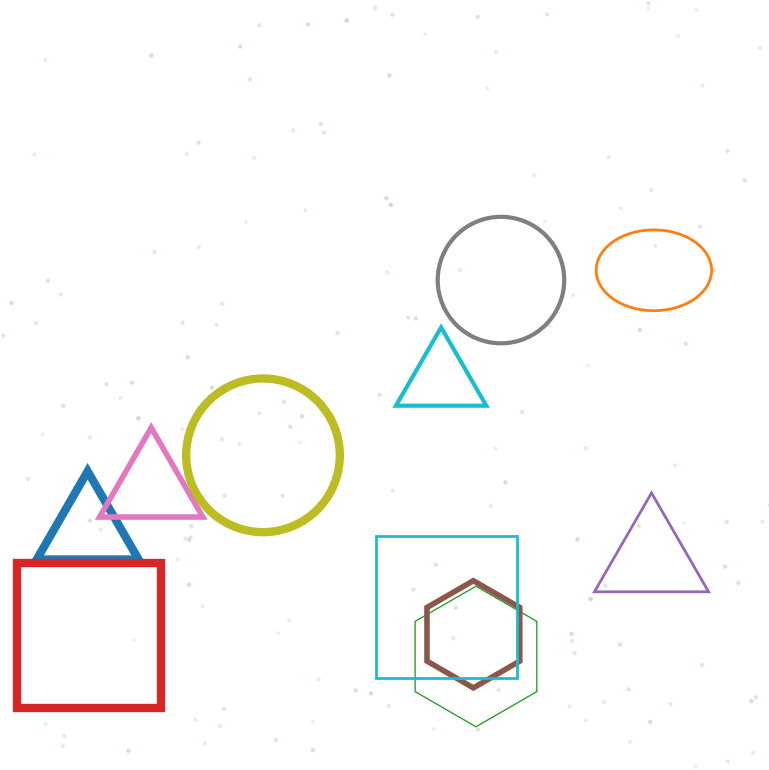[{"shape": "triangle", "thickness": 3, "radius": 0.38, "center": [0.114, 0.312]}, {"shape": "oval", "thickness": 1, "radius": 0.37, "center": [0.849, 0.649]}, {"shape": "hexagon", "thickness": 0.5, "radius": 0.46, "center": [0.618, 0.147]}, {"shape": "square", "thickness": 3, "radius": 0.47, "center": [0.115, 0.175]}, {"shape": "triangle", "thickness": 1, "radius": 0.43, "center": [0.846, 0.274]}, {"shape": "hexagon", "thickness": 2, "radius": 0.35, "center": [0.615, 0.176]}, {"shape": "triangle", "thickness": 2, "radius": 0.39, "center": [0.196, 0.367]}, {"shape": "circle", "thickness": 1.5, "radius": 0.41, "center": [0.651, 0.636]}, {"shape": "circle", "thickness": 3, "radius": 0.5, "center": [0.342, 0.409]}, {"shape": "triangle", "thickness": 1.5, "radius": 0.34, "center": [0.573, 0.507]}, {"shape": "square", "thickness": 1, "radius": 0.46, "center": [0.58, 0.212]}]